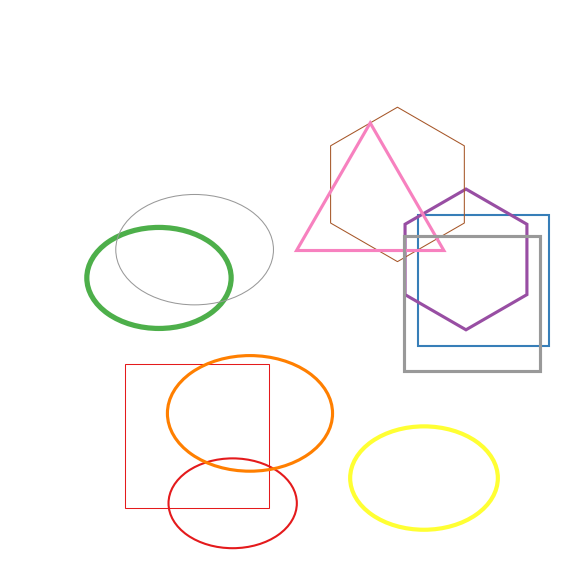[{"shape": "oval", "thickness": 1, "radius": 0.56, "center": [0.403, 0.128]}, {"shape": "square", "thickness": 0.5, "radius": 0.62, "center": [0.341, 0.244]}, {"shape": "square", "thickness": 1, "radius": 0.57, "center": [0.837, 0.513]}, {"shape": "oval", "thickness": 2.5, "radius": 0.62, "center": [0.275, 0.518]}, {"shape": "hexagon", "thickness": 1.5, "radius": 0.61, "center": [0.807, 0.55]}, {"shape": "oval", "thickness": 1.5, "radius": 0.71, "center": [0.433, 0.283]}, {"shape": "oval", "thickness": 2, "radius": 0.64, "center": [0.734, 0.171]}, {"shape": "hexagon", "thickness": 0.5, "radius": 0.67, "center": [0.688, 0.68]}, {"shape": "triangle", "thickness": 1.5, "radius": 0.74, "center": [0.641, 0.639]}, {"shape": "square", "thickness": 1.5, "radius": 0.59, "center": [0.817, 0.474]}, {"shape": "oval", "thickness": 0.5, "radius": 0.68, "center": [0.337, 0.567]}]